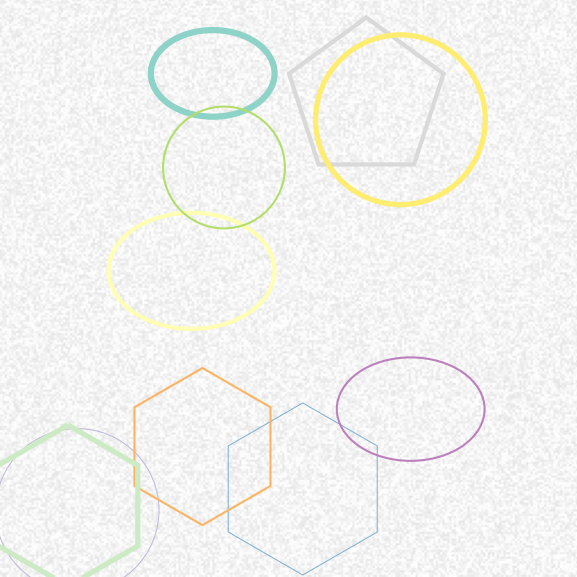[{"shape": "oval", "thickness": 3, "radius": 0.54, "center": [0.368, 0.872]}, {"shape": "oval", "thickness": 2, "radius": 0.72, "center": [0.332, 0.53]}, {"shape": "circle", "thickness": 0.5, "radius": 0.71, "center": [0.134, 0.116]}, {"shape": "hexagon", "thickness": 0.5, "radius": 0.74, "center": [0.524, 0.152]}, {"shape": "hexagon", "thickness": 1, "radius": 0.68, "center": [0.351, 0.226]}, {"shape": "circle", "thickness": 1, "radius": 0.53, "center": [0.388, 0.709]}, {"shape": "pentagon", "thickness": 2, "radius": 0.7, "center": [0.634, 0.828]}, {"shape": "oval", "thickness": 1, "radius": 0.64, "center": [0.711, 0.291]}, {"shape": "hexagon", "thickness": 2.5, "radius": 0.7, "center": [0.118, 0.124]}, {"shape": "circle", "thickness": 2.5, "radius": 0.73, "center": [0.693, 0.792]}]